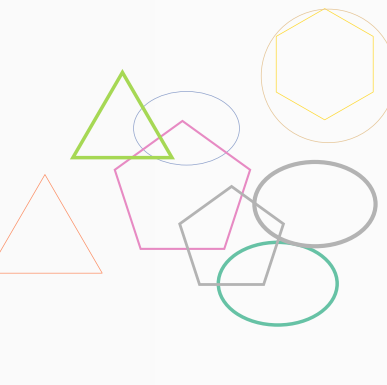[{"shape": "oval", "thickness": 2.5, "radius": 0.77, "center": [0.717, 0.263]}, {"shape": "triangle", "thickness": 0.5, "radius": 0.85, "center": [0.116, 0.376]}, {"shape": "oval", "thickness": 0.5, "radius": 0.68, "center": [0.481, 0.667]}, {"shape": "pentagon", "thickness": 1.5, "radius": 0.92, "center": [0.471, 0.502]}, {"shape": "triangle", "thickness": 2.5, "radius": 0.74, "center": [0.316, 0.664]}, {"shape": "hexagon", "thickness": 0.5, "radius": 0.72, "center": [0.838, 0.833]}, {"shape": "circle", "thickness": 0.5, "radius": 0.87, "center": [0.848, 0.803]}, {"shape": "oval", "thickness": 3, "radius": 0.78, "center": [0.813, 0.47]}, {"shape": "pentagon", "thickness": 2, "radius": 0.7, "center": [0.598, 0.375]}]